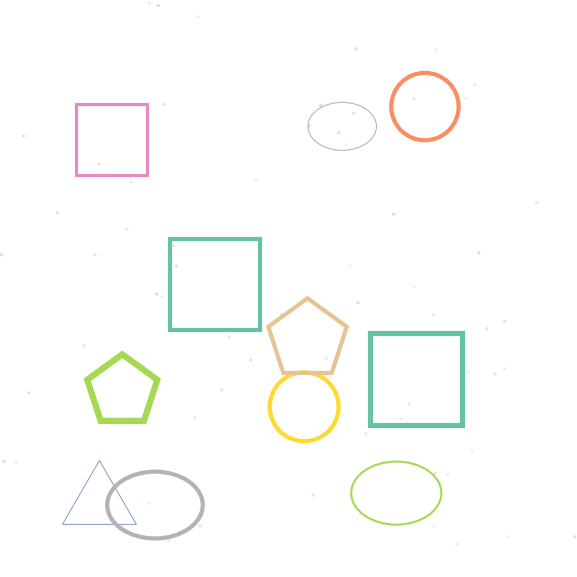[{"shape": "square", "thickness": 2.5, "radius": 0.4, "center": [0.721, 0.342]}, {"shape": "square", "thickness": 2, "radius": 0.39, "center": [0.373, 0.507]}, {"shape": "circle", "thickness": 2, "radius": 0.29, "center": [0.736, 0.815]}, {"shape": "triangle", "thickness": 0.5, "radius": 0.37, "center": [0.172, 0.128]}, {"shape": "square", "thickness": 1.5, "radius": 0.31, "center": [0.193, 0.758]}, {"shape": "pentagon", "thickness": 3, "radius": 0.32, "center": [0.212, 0.322]}, {"shape": "oval", "thickness": 1, "radius": 0.39, "center": [0.686, 0.145]}, {"shape": "circle", "thickness": 2, "radius": 0.3, "center": [0.527, 0.295]}, {"shape": "pentagon", "thickness": 2, "radius": 0.36, "center": [0.532, 0.411]}, {"shape": "oval", "thickness": 2, "radius": 0.41, "center": [0.268, 0.125]}, {"shape": "oval", "thickness": 0.5, "radius": 0.3, "center": [0.593, 0.78]}]